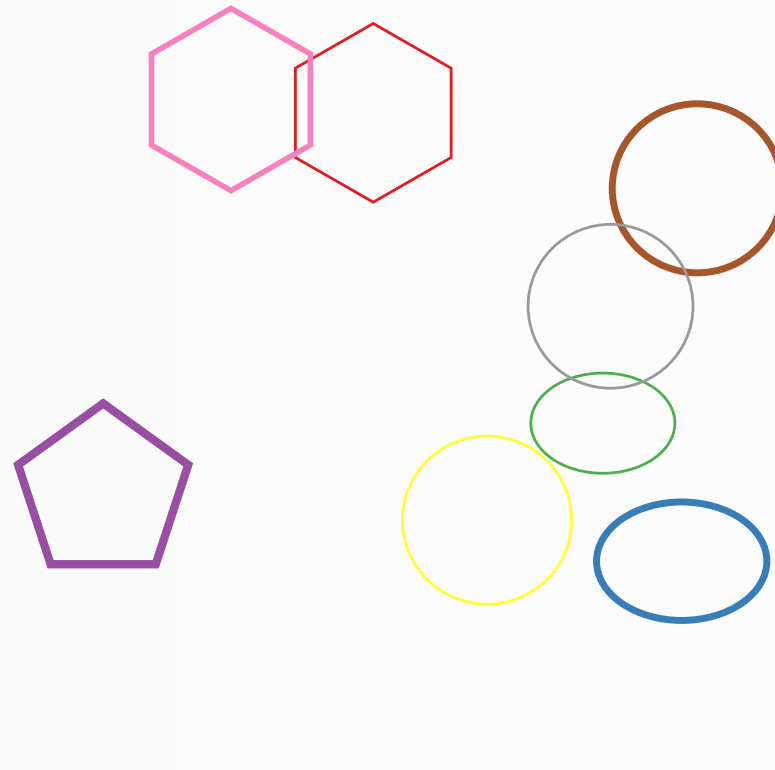[{"shape": "hexagon", "thickness": 1, "radius": 0.58, "center": [0.482, 0.853]}, {"shape": "oval", "thickness": 2.5, "radius": 0.55, "center": [0.88, 0.271]}, {"shape": "oval", "thickness": 1, "radius": 0.46, "center": [0.778, 0.45]}, {"shape": "pentagon", "thickness": 3, "radius": 0.58, "center": [0.133, 0.361]}, {"shape": "circle", "thickness": 1, "radius": 0.55, "center": [0.628, 0.324]}, {"shape": "circle", "thickness": 2.5, "radius": 0.55, "center": [0.9, 0.755]}, {"shape": "hexagon", "thickness": 2, "radius": 0.59, "center": [0.298, 0.871]}, {"shape": "circle", "thickness": 1, "radius": 0.53, "center": [0.788, 0.602]}]